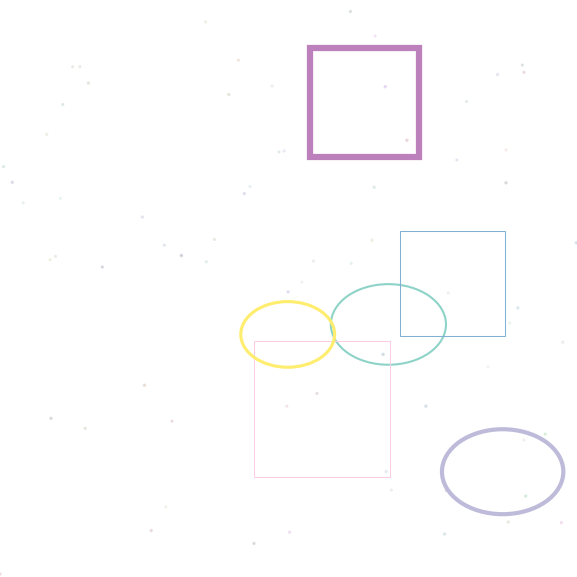[{"shape": "oval", "thickness": 1, "radius": 0.5, "center": [0.673, 0.437]}, {"shape": "oval", "thickness": 2, "radius": 0.53, "center": [0.87, 0.182]}, {"shape": "square", "thickness": 0.5, "radius": 0.45, "center": [0.784, 0.508]}, {"shape": "square", "thickness": 0.5, "radius": 0.59, "center": [0.558, 0.291]}, {"shape": "square", "thickness": 3, "radius": 0.47, "center": [0.631, 0.822]}, {"shape": "oval", "thickness": 1.5, "radius": 0.41, "center": [0.498, 0.42]}]